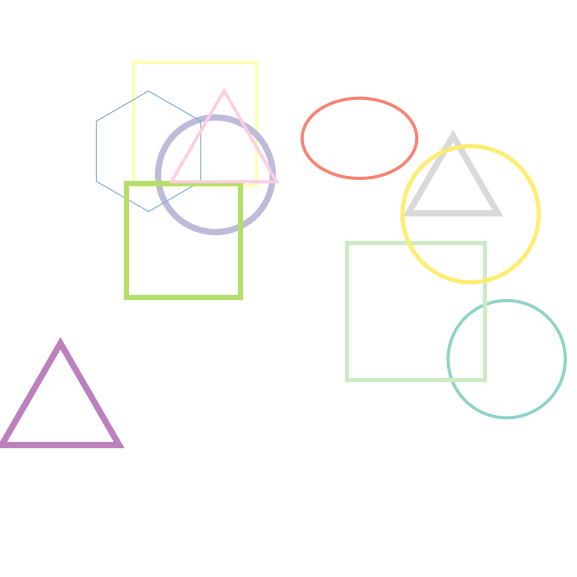[{"shape": "circle", "thickness": 1.5, "radius": 0.51, "center": [0.877, 0.377]}, {"shape": "square", "thickness": 1.5, "radius": 0.53, "center": [0.336, 0.786]}, {"shape": "circle", "thickness": 3, "radius": 0.5, "center": [0.373, 0.696]}, {"shape": "oval", "thickness": 1.5, "radius": 0.5, "center": [0.622, 0.76]}, {"shape": "hexagon", "thickness": 0.5, "radius": 0.52, "center": [0.257, 0.737]}, {"shape": "square", "thickness": 2.5, "radius": 0.5, "center": [0.317, 0.583]}, {"shape": "triangle", "thickness": 1.5, "radius": 0.53, "center": [0.388, 0.737]}, {"shape": "triangle", "thickness": 3, "radius": 0.45, "center": [0.785, 0.675]}, {"shape": "triangle", "thickness": 3, "radius": 0.59, "center": [0.105, 0.287]}, {"shape": "square", "thickness": 2, "radius": 0.6, "center": [0.72, 0.459]}, {"shape": "circle", "thickness": 2, "radius": 0.59, "center": [0.815, 0.628]}]